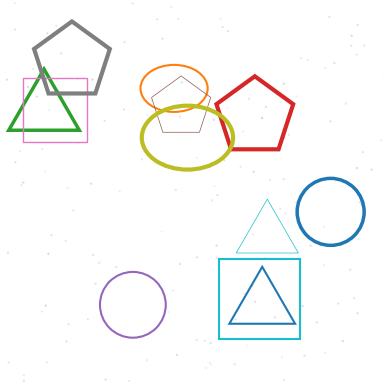[{"shape": "circle", "thickness": 2.5, "radius": 0.43, "center": [0.859, 0.45]}, {"shape": "triangle", "thickness": 1.5, "radius": 0.49, "center": [0.681, 0.208]}, {"shape": "oval", "thickness": 1.5, "radius": 0.44, "center": [0.452, 0.77]}, {"shape": "triangle", "thickness": 2.5, "radius": 0.53, "center": [0.114, 0.715]}, {"shape": "pentagon", "thickness": 3, "radius": 0.52, "center": [0.662, 0.697]}, {"shape": "circle", "thickness": 1.5, "radius": 0.43, "center": [0.345, 0.208]}, {"shape": "pentagon", "thickness": 0.5, "radius": 0.4, "center": [0.471, 0.722]}, {"shape": "square", "thickness": 1, "radius": 0.41, "center": [0.143, 0.714]}, {"shape": "pentagon", "thickness": 3, "radius": 0.52, "center": [0.187, 0.841]}, {"shape": "oval", "thickness": 3, "radius": 0.59, "center": [0.487, 0.642]}, {"shape": "triangle", "thickness": 0.5, "radius": 0.47, "center": [0.694, 0.389]}, {"shape": "square", "thickness": 1.5, "radius": 0.52, "center": [0.674, 0.224]}]